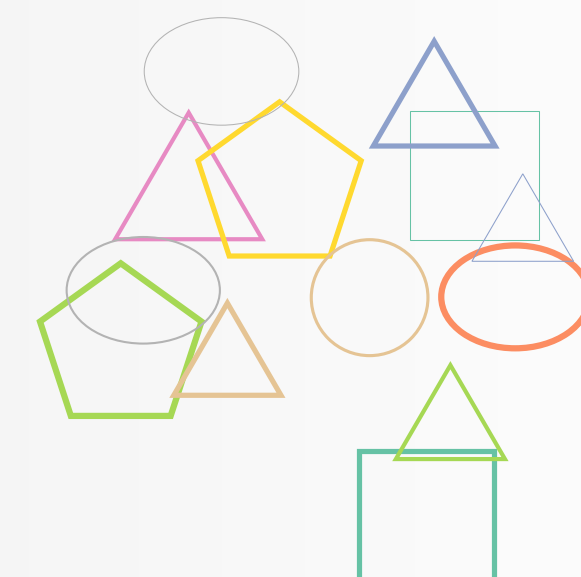[{"shape": "square", "thickness": 2.5, "radius": 0.58, "center": [0.734, 0.103]}, {"shape": "square", "thickness": 0.5, "radius": 0.56, "center": [0.816, 0.695]}, {"shape": "oval", "thickness": 3, "radius": 0.64, "center": [0.886, 0.485]}, {"shape": "triangle", "thickness": 2.5, "radius": 0.6, "center": [0.747, 0.807]}, {"shape": "triangle", "thickness": 0.5, "radius": 0.5, "center": [0.899, 0.597]}, {"shape": "triangle", "thickness": 2, "radius": 0.73, "center": [0.325, 0.658]}, {"shape": "triangle", "thickness": 2, "radius": 0.54, "center": [0.775, 0.258]}, {"shape": "pentagon", "thickness": 3, "radius": 0.73, "center": [0.208, 0.397]}, {"shape": "pentagon", "thickness": 2.5, "radius": 0.74, "center": [0.481, 0.675]}, {"shape": "circle", "thickness": 1.5, "radius": 0.5, "center": [0.636, 0.484]}, {"shape": "triangle", "thickness": 2.5, "radius": 0.53, "center": [0.391, 0.368]}, {"shape": "oval", "thickness": 1, "radius": 0.66, "center": [0.246, 0.496]}, {"shape": "oval", "thickness": 0.5, "radius": 0.66, "center": [0.381, 0.875]}]